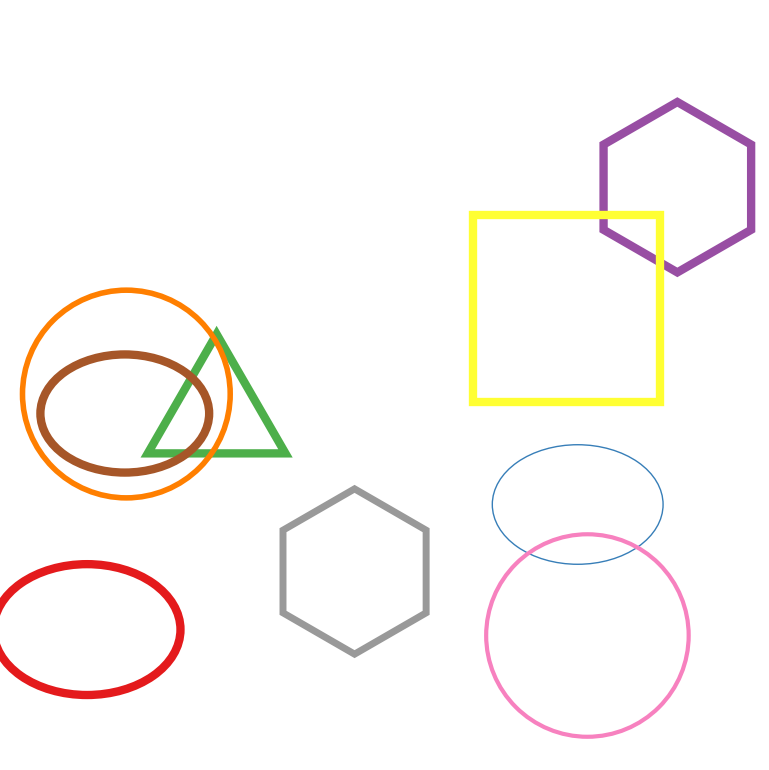[{"shape": "oval", "thickness": 3, "radius": 0.61, "center": [0.113, 0.182]}, {"shape": "oval", "thickness": 0.5, "radius": 0.55, "center": [0.75, 0.345]}, {"shape": "triangle", "thickness": 3, "radius": 0.52, "center": [0.281, 0.463]}, {"shape": "hexagon", "thickness": 3, "radius": 0.55, "center": [0.88, 0.757]}, {"shape": "circle", "thickness": 2, "radius": 0.67, "center": [0.164, 0.488]}, {"shape": "square", "thickness": 3, "radius": 0.61, "center": [0.736, 0.6]}, {"shape": "oval", "thickness": 3, "radius": 0.55, "center": [0.162, 0.463]}, {"shape": "circle", "thickness": 1.5, "radius": 0.66, "center": [0.763, 0.175]}, {"shape": "hexagon", "thickness": 2.5, "radius": 0.54, "center": [0.46, 0.258]}]